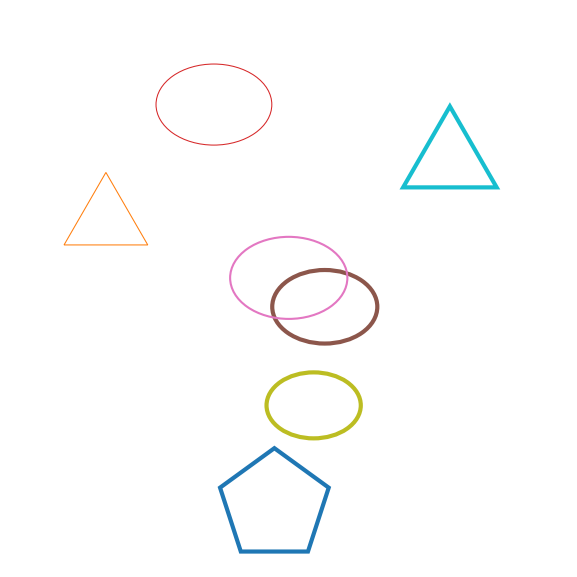[{"shape": "pentagon", "thickness": 2, "radius": 0.49, "center": [0.475, 0.124]}, {"shape": "triangle", "thickness": 0.5, "radius": 0.42, "center": [0.183, 0.617]}, {"shape": "oval", "thickness": 0.5, "radius": 0.5, "center": [0.37, 0.818]}, {"shape": "oval", "thickness": 2, "radius": 0.45, "center": [0.562, 0.468]}, {"shape": "oval", "thickness": 1, "radius": 0.51, "center": [0.5, 0.518]}, {"shape": "oval", "thickness": 2, "radius": 0.41, "center": [0.543, 0.297]}, {"shape": "triangle", "thickness": 2, "radius": 0.47, "center": [0.779, 0.721]}]